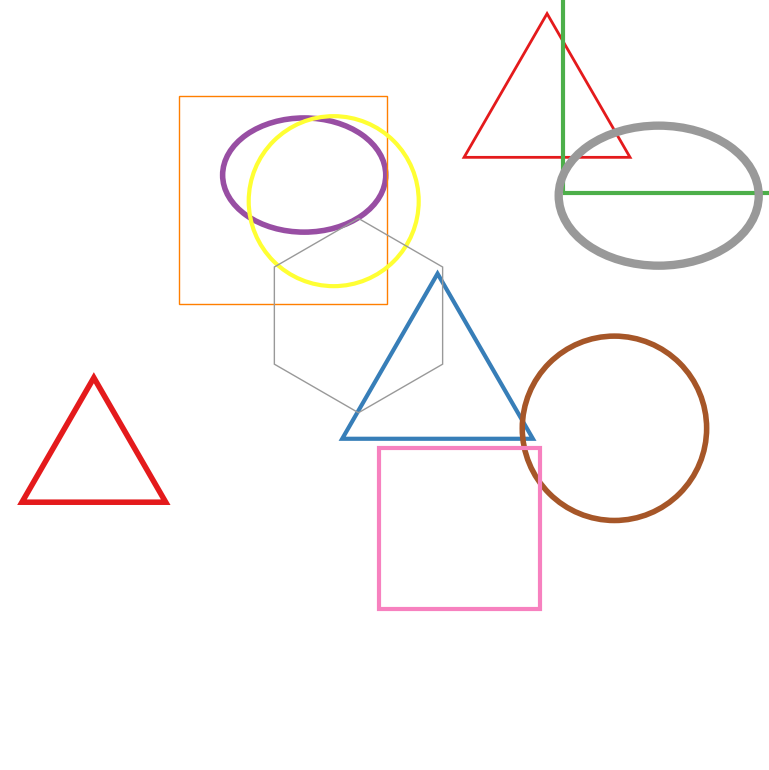[{"shape": "triangle", "thickness": 1, "radius": 0.62, "center": [0.71, 0.858]}, {"shape": "triangle", "thickness": 2, "radius": 0.54, "center": [0.122, 0.402]}, {"shape": "triangle", "thickness": 1.5, "radius": 0.71, "center": [0.568, 0.502]}, {"shape": "square", "thickness": 1.5, "radius": 0.71, "center": [0.874, 0.891]}, {"shape": "oval", "thickness": 2, "radius": 0.53, "center": [0.395, 0.773]}, {"shape": "square", "thickness": 0.5, "radius": 0.67, "center": [0.368, 0.74]}, {"shape": "circle", "thickness": 1.5, "radius": 0.55, "center": [0.433, 0.739]}, {"shape": "circle", "thickness": 2, "radius": 0.6, "center": [0.798, 0.444]}, {"shape": "square", "thickness": 1.5, "radius": 0.52, "center": [0.597, 0.313]}, {"shape": "hexagon", "thickness": 0.5, "radius": 0.63, "center": [0.466, 0.59]}, {"shape": "oval", "thickness": 3, "radius": 0.65, "center": [0.855, 0.746]}]